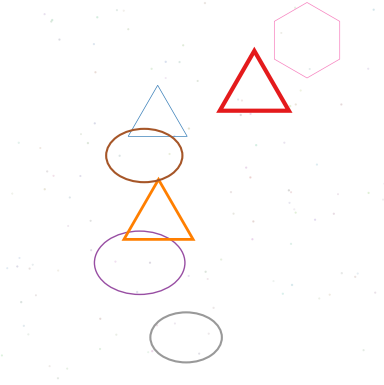[{"shape": "triangle", "thickness": 3, "radius": 0.52, "center": [0.661, 0.764]}, {"shape": "triangle", "thickness": 0.5, "radius": 0.44, "center": [0.41, 0.69]}, {"shape": "oval", "thickness": 1, "radius": 0.59, "center": [0.363, 0.317]}, {"shape": "triangle", "thickness": 2, "radius": 0.52, "center": [0.412, 0.43]}, {"shape": "oval", "thickness": 1.5, "radius": 0.5, "center": [0.375, 0.596]}, {"shape": "hexagon", "thickness": 0.5, "radius": 0.49, "center": [0.797, 0.896]}, {"shape": "oval", "thickness": 1.5, "radius": 0.46, "center": [0.483, 0.124]}]